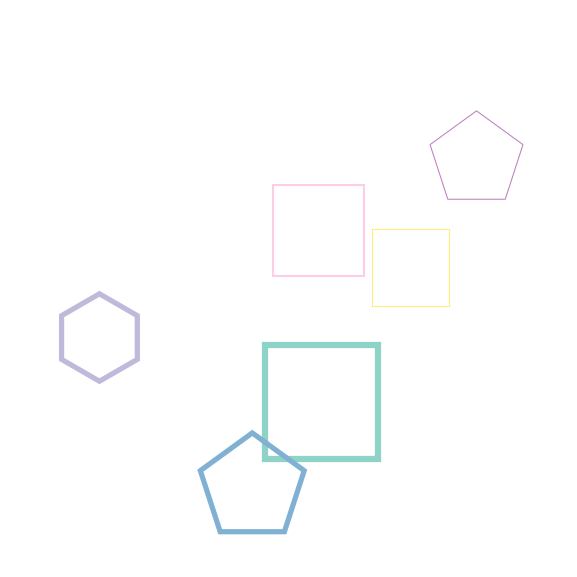[{"shape": "square", "thickness": 3, "radius": 0.49, "center": [0.556, 0.303]}, {"shape": "hexagon", "thickness": 2.5, "radius": 0.38, "center": [0.172, 0.415]}, {"shape": "pentagon", "thickness": 2.5, "radius": 0.47, "center": [0.437, 0.155]}, {"shape": "square", "thickness": 1, "radius": 0.4, "center": [0.551, 0.601]}, {"shape": "pentagon", "thickness": 0.5, "radius": 0.42, "center": [0.825, 0.723]}, {"shape": "square", "thickness": 0.5, "radius": 0.34, "center": [0.711, 0.536]}]